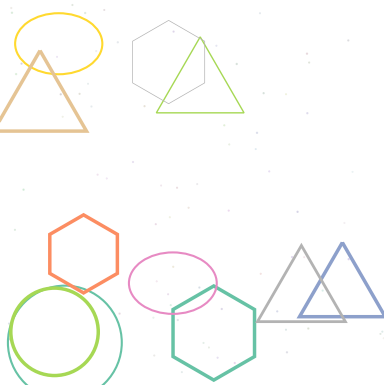[{"shape": "hexagon", "thickness": 2.5, "radius": 0.61, "center": [0.555, 0.135]}, {"shape": "circle", "thickness": 1.5, "radius": 0.74, "center": [0.168, 0.11]}, {"shape": "hexagon", "thickness": 2.5, "radius": 0.51, "center": [0.217, 0.341]}, {"shape": "triangle", "thickness": 2.5, "radius": 0.64, "center": [0.889, 0.242]}, {"shape": "oval", "thickness": 1.5, "radius": 0.57, "center": [0.449, 0.265]}, {"shape": "triangle", "thickness": 1, "radius": 0.66, "center": [0.52, 0.773]}, {"shape": "circle", "thickness": 2.5, "radius": 0.57, "center": [0.142, 0.138]}, {"shape": "oval", "thickness": 1.5, "radius": 0.57, "center": [0.153, 0.886]}, {"shape": "triangle", "thickness": 2.5, "radius": 0.7, "center": [0.104, 0.729]}, {"shape": "hexagon", "thickness": 0.5, "radius": 0.54, "center": [0.438, 0.839]}, {"shape": "triangle", "thickness": 2, "radius": 0.66, "center": [0.783, 0.23]}]